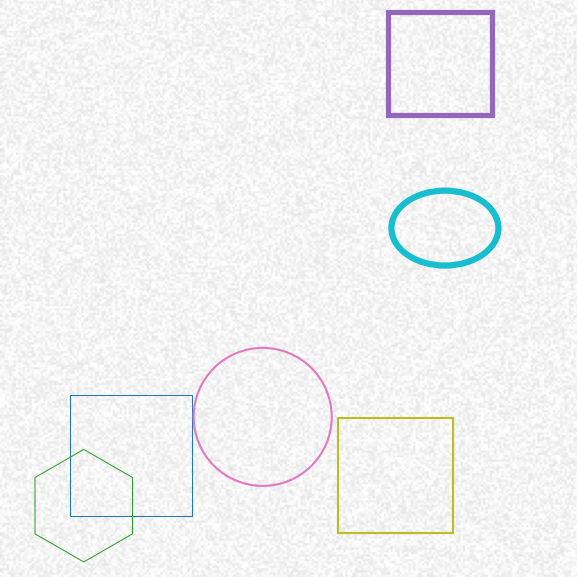[{"shape": "square", "thickness": 0.5, "radius": 0.53, "center": [0.227, 0.21]}, {"shape": "hexagon", "thickness": 0.5, "radius": 0.49, "center": [0.145, 0.123]}, {"shape": "square", "thickness": 2.5, "radius": 0.45, "center": [0.762, 0.889]}, {"shape": "circle", "thickness": 1, "radius": 0.6, "center": [0.455, 0.277]}, {"shape": "square", "thickness": 1, "radius": 0.49, "center": [0.685, 0.176]}, {"shape": "oval", "thickness": 3, "radius": 0.46, "center": [0.77, 0.604]}]